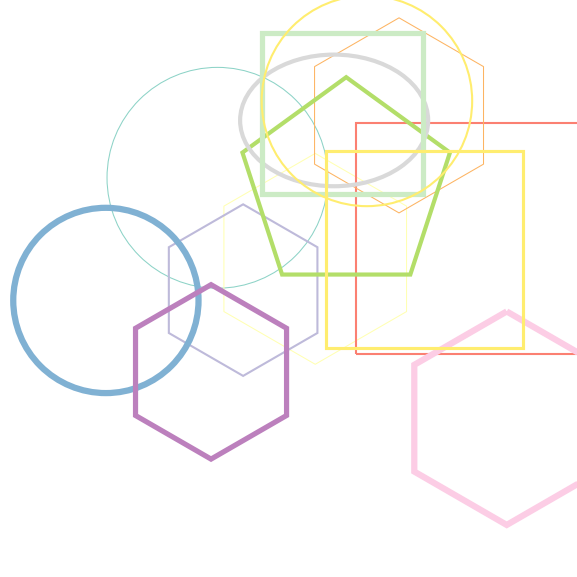[{"shape": "circle", "thickness": 0.5, "radius": 0.96, "center": [0.377, 0.691]}, {"shape": "hexagon", "thickness": 0.5, "radius": 0.91, "center": [0.546, 0.551]}, {"shape": "hexagon", "thickness": 1, "radius": 0.74, "center": [0.421, 0.497]}, {"shape": "square", "thickness": 1, "radius": 1.0, "center": [0.816, 0.586]}, {"shape": "circle", "thickness": 3, "radius": 0.8, "center": [0.183, 0.479]}, {"shape": "hexagon", "thickness": 0.5, "radius": 0.84, "center": [0.691, 0.799]}, {"shape": "pentagon", "thickness": 2, "radius": 0.94, "center": [0.599, 0.677]}, {"shape": "hexagon", "thickness": 3, "radius": 0.92, "center": [0.877, 0.275]}, {"shape": "oval", "thickness": 2, "radius": 0.81, "center": [0.579, 0.791]}, {"shape": "hexagon", "thickness": 2.5, "radius": 0.75, "center": [0.365, 0.355]}, {"shape": "square", "thickness": 2.5, "radius": 0.7, "center": [0.593, 0.803]}, {"shape": "circle", "thickness": 1, "radius": 0.91, "center": [0.635, 0.824]}, {"shape": "square", "thickness": 1.5, "radius": 0.85, "center": [0.735, 0.567]}]